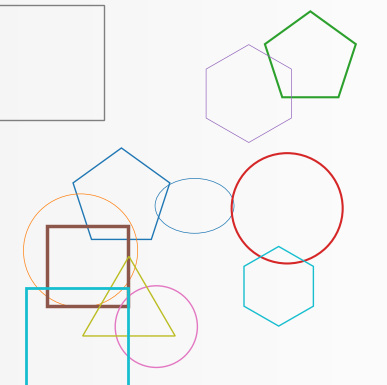[{"shape": "pentagon", "thickness": 1, "radius": 0.66, "center": [0.313, 0.484]}, {"shape": "oval", "thickness": 0.5, "radius": 0.51, "center": [0.502, 0.465]}, {"shape": "circle", "thickness": 0.5, "radius": 0.74, "center": [0.208, 0.349]}, {"shape": "pentagon", "thickness": 1.5, "radius": 0.62, "center": [0.801, 0.847]}, {"shape": "circle", "thickness": 1.5, "radius": 0.72, "center": [0.741, 0.459]}, {"shape": "hexagon", "thickness": 0.5, "radius": 0.64, "center": [0.642, 0.757]}, {"shape": "square", "thickness": 2.5, "radius": 0.52, "center": [0.226, 0.309]}, {"shape": "circle", "thickness": 1, "radius": 0.53, "center": [0.403, 0.152]}, {"shape": "square", "thickness": 1, "radius": 0.75, "center": [0.119, 0.837]}, {"shape": "triangle", "thickness": 1, "radius": 0.69, "center": [0.333, 0.196]}, {"shape": "square", "thickness": 2, "radius": 0.66, "center": [0.199, 0.122]}, {"shape": "hexagon", "thickness": 1, "radius": 0.52, "center": [0.719, 0.256]}]